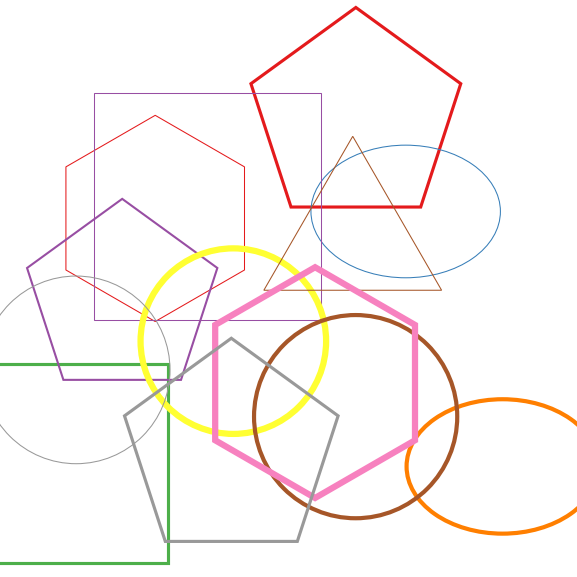[{"shape": "hexagon", "thickness": 0.5, "radius": 0.89, "center": [0.269, 0.621]}, {"shape": "pentagon", "thickness": 1.5, "radius": 0.96, "center": [0.616, 0.795]}, {"shape": "oval", "thickness": 0.5, "radius": 0.82, "center": [0.702, 0.633]}, {"shape": "square", "thickness": 1.5, "radius": 0.86, "center": [0.118, 0.196]}, {"shape": "square", "thickness": 0.5, "radius": 0.98, "center": [0.359, 0.642]}, {"shape": "pentagon", "thickness": 1, "radius": 0.87, "center": [0.212, 0.482]}, {"shape": "oval", "thickness": 2, "radius": 0.83, "center": [0.87, 0.191]}, {"shape": "circle", "thickness": 3, "radius": 0.8, "center": [0.404, 0.408]}, {"shape": "triangle", "thickness": 0.5, "radius": 0.89, "center": [0.611, 0.585]}, {"shape": "circle", "thickness": 2, "radius": 0.88, "center": [0.616, 0.278]}, {"shape": "hexagon", "thickness": 3, "radius": 1.0, "center": [0.546, 0.337]}, {"shape": "pentagon", "thickness": 1.5, "radius": 0.97, "center": [0.401, 0.219]}, {"shape": "circle", "thickness": 0.5, "radius": 0.81, "center": [0.132, 0.359]}]